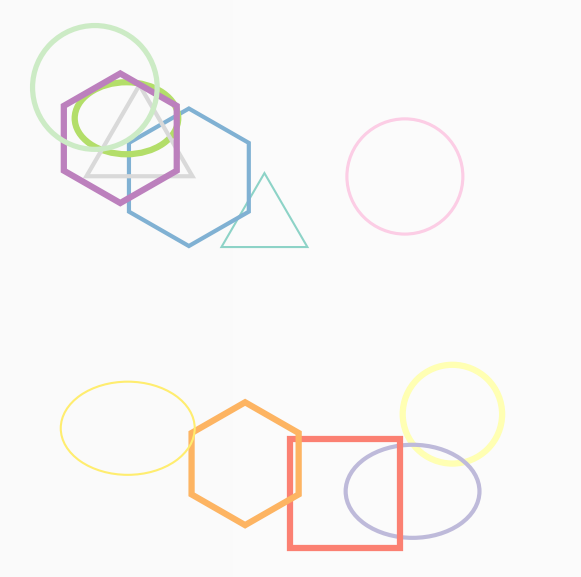[{"shape": "triangle", "thickness": 1, "radius": 0.43, "center": [0.455, 0.614]}, {"shape": "circle", "thickness": 3, "radius": 0.43, "center": [0.778, 0.282]}, {"shape": "oval", "thickness": 2, "radius": 0.58, "center": [0.71, 0.148]}, {"shape": "square", "thickness": 3, "radius": 0.48, "center": [0.593, 0.145]}, {"shape": "hexagon", "thickness": 2, "radius": 0.6, "center": [0.325, 0.692]}, {"shape": "hexagon", "thickness": 3, "radius": 0.53, "center": [0.422, 0.196]}, {"shape": "oval", "thickness": 3, "radius": 0.45, "center": [0.218, 0.794]}, {"shape": "circle", "thickness": 1.5, "radius": 0.5, "center": [0.697, 0.694]}, {"shape": "triangle", "thickness": 2, "radius": 0.53, "center": [0.24, 0.747]}, {"shape": "hexagon", "thickness": 3, "radius": 0.56, "center": [0.207, 0.76]}, {"shape": "circle", "thickness": 2.5, "radius": 0.54, "center": [0.163, 0.848]}, {"shape": "oval", "thickness": 1, "radius": 0.58, "center": [0.22, 0.258]}]